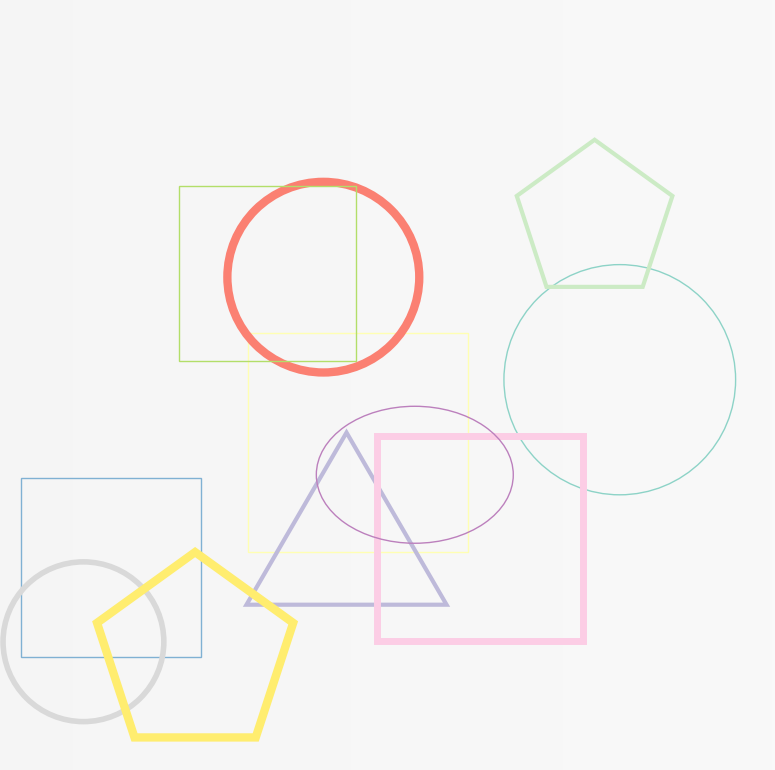[{"shape": "circle", "thickness": 0.5, "radius": 0.75, "center": [0.8, 0.507]}, {"shape": "square", "thickness": 0.5, "radius": 0.71, "center": [0.462, 0.426]}, {"shape": "triangle", "thickness": 1.5, "radius": 0.75, "center": [0.447, 0.289]}, {"shape": "circle", "thickness": 3, "radius": 0.62, "center": [0.417, 0.64]}, {"shape": "square", "thickness": 0.5, "radius": 0.58, "center": [0.143, 0.263]}, {"shape": "square", "thickness": 0.5, "radius": 0.57, "center": [0.345, 0.645]}, {"shape": "square", "thickness": 2.5, "radius": 0.67, "center": [0.62, 0.301]}, {"shape": "circle", "thickness": 2, "radius": 0.52, "center": [0.108, 0.167]}, {"shape": "oval", "thickness": 0.5, "radius": 0.64, "center": [0.535, 0.383]}, {"shape": "pentagon", "thickness": 1.5, "radius": 0.53, "center": [0.767, 0.713]}, {"shape": "pentagon", "thickness": 3, "radius": 0.67, "center": [0.252, 0.15]}]